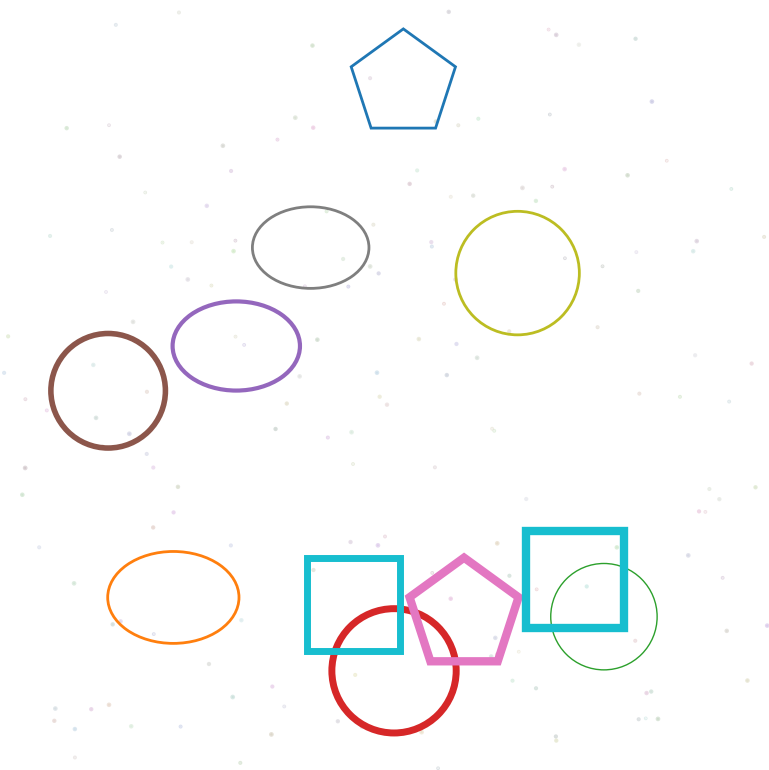[{"shape": "pentagon", "thickness": 1, "radius": 0.36, "center": [0.524, 0.891]}, {"shape": "oval", "thickness": 1, "radius": 0.43, "center": [0.225, 0.224]}, {"shape": "circle", "thickness": 0.5, "radius": 0.35, "center": [0.784, 0.199]}, {"shape": "circle", "thickness": 2.5, "radius": 0.4, "center": [0.512, 0.129]}, {"shape": "oval", "thickness": 1.5, "radius": 0.41, "center": [0.307, 0.551]}, {"shape": "circle", "thickness": 2, "radius": 0.37, "center": [0.14, 0.493]}, {"shape": "pentagon", "thickness": 3, "radius": 0.37, "center": [0.603, 0.201]}, {"shape": "oval", "thickness": 1, "radius": 0.38, "center": [0.403, 0.678]}, {"shape": "circle", "thickness": 1, "radius": 0.4, "center": [0.672, 0.645]}, {"shape": "square", "thickness": 2.5, "radius": 0.3, "center": [0.459, 0.215]}, {"shape": "square", "thickness": 3, "radius": 0.32, "center": [0.746, 0.247]}]